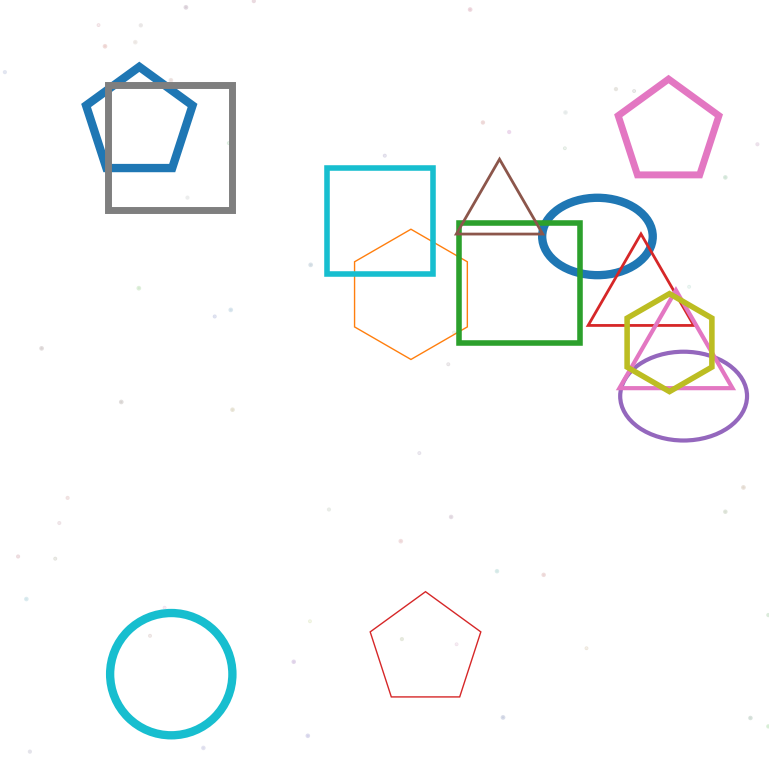[{"shape": "pentagon", "thickness": 3, "radius": 0.36, "center": [0.181, 0.841]}, {"shape": "oval", "thickness": 3, "radius": 0.36, "center": [0.776, 0.693]}, {"shape": "hexagon", "thickness": 0.5, "radius": 0.42, "center": [0.534, 0.618]}, {"shape": "square", "thickness": 2, "radius": 0.39, "center": [0.675, 0.633]}, {"shape": "triangle", "thickness": 1, "radius": 0.4, "center": [0.832, 0.617]}, {"shape": "pentagon", "thickness": 0.5, "radius": 0.38, "center": [0.553, 0.156]}, {"shape": "oval", "thickness": 1.5, "radius": 0.41, "center": [0.888, 0.486]}, {"shape": "triangle", "thickness": 1, "radius": 0.32, "center": [0.649, 0.728]}, {"shape": "pentagon", "thickness": 2.5, "radius": 0.34, "center": [0.868, 0.829]}, {"shape": "triangle", "thickness": 1.5, "radius": 0.42, "center": [0.878, 0.538]}, {"shape": "square", "thickness": 2.5, "radius": 0.41, "center": [0.221, 0.808]}, {"shape": "hexagon", "thickness": 2, "radius": 0.32, "center": [0.869, 0.555]}, {"shape": "circle", "thickness": 3, "radius": 0.4, "center": [0.222, 0.124]}, {"shape": "square", "thickness": 2, "radius": 0.34, "center": [0.493, 0.713]}]